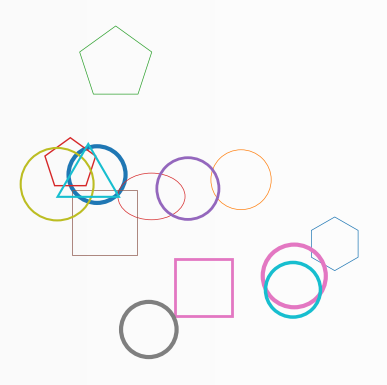[{"shape": "circle", "thickness": 3, "radius": 0.37, "center": [0.25, 0.547]}, {"shape": "hexagon", "thickness": 0.5, "radius": 0.35, "center": [0.864, 0.367]}, {"shape": "circle", "thickness": 0.5, "radius": 0.39, "center": [0.622, 0.533]}, {"shape": "pentagon", "thickness": 0.5, "radius": 0.49, "center": [0.299, 0.835]}, {"shape": "oval", "thickness": 0.5, "radius": 0.43, "center": [0.391, 0.49]}, {"shape": "pentagon", "thickness": 1, "radius": 0.34, "center": [0.181, 0.573]}, {"shape": "circle", "thickness": 2, "radius": 0.4, "center": [0.485, 0.51]}, {"shape": "square", "thickness": 0.5, "radius": 0.42, "center": [0.27, 0.422]}, {"shape": "square", "thickness": 2, "radius": 0.37, "center": [0.525, 0.254]}, {"shape": "circle", "thickness": 3, "radius": 0.41, "center": [0.759, 0.283]}, {"shape": "circle", "thickness": 3, "radius": 0.36, "center": [0.384, 0.144]}, {"shape": "circle", "thickness": 1.5, "radius": 0.47, "center": [0.147, 0.522]}, {"shape": "triangle", "thickness": 1.5, "radius": 0.46, "center": [0.228, 0.535]}, {"shape": "circle", "thickness": 2.5, "radius": 0.35, "center": [0.756, 0.247]}]